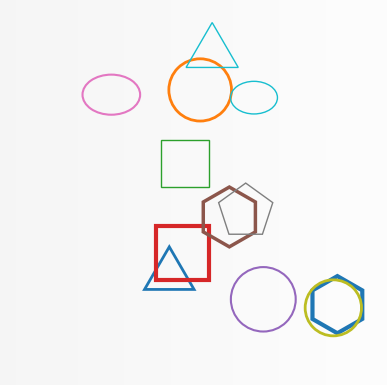[{"shape": "hexagon", "thickness": 3, "radius": 0.37, "center": [0.871, 0.209]}, {"shape": "triangle", "thickness": 2, "radius": 0.37, "center": [0.437, 0.285]}, {"shape": "circle", "thickness": 2, "radius": 0.4, "center": [0.517, 0.766]}, {"shape": "square", "thickness": 1, "radius": 0.31, "center": [0.478, 0.576]}, {"shape": "square", "thickness": 3, "radius": 0.35, "center": [0.471, 0.343]}, {"shape": "circle", "thickness": 1.5, "radius": 0.42, "center": [0.679, 0.223]}, {"shape": "hexagon", "thickness": 2.5, "radius": 0.39, "center": [0.592, 0.437]}, {"shape": "oval", "thickness": 1.5, "radius": 0.37, "center": [0.287, 0.754]}, {"shape": "pentagon", "thickness": 1, "radius": 0.37, "center": [0.634, 0.451]}, {"shape": "circle", "thickness": 2, "radius": 0.36, "center": [0.86, 0.2]}, {"shape": "triangle", "thickness": 1, "radius": 0.39, "center": [0.548, 0.864]}, {"shape": "oval", "thickness": 1, "radius": 0.3, "center": [0.655, 0.746]}]